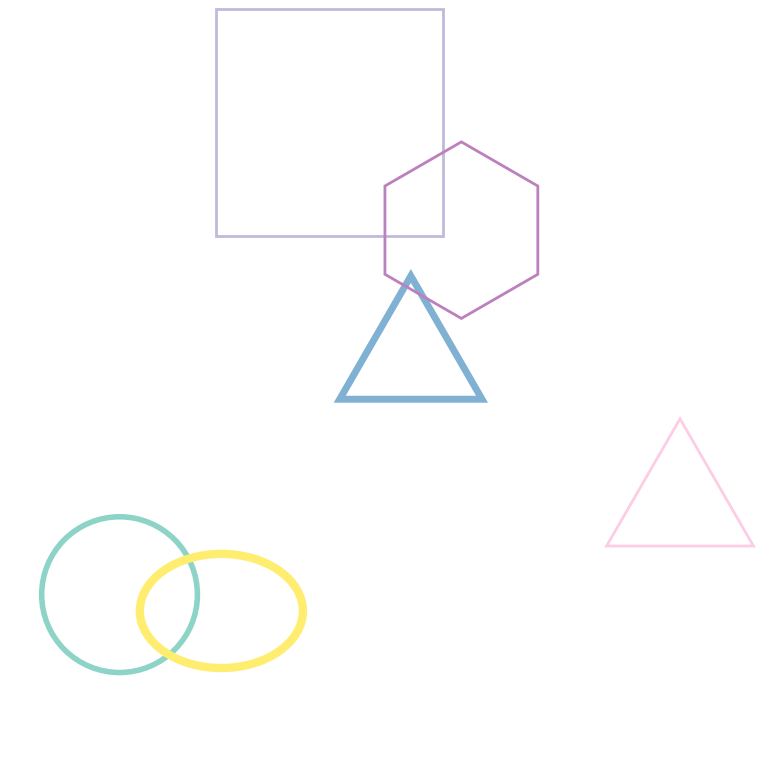[{"shape": "circle", "thickness": 2, "radius": 0.51, "center": [0.155, 0.228]}, {"shape": "square", "thickness": 1, "radius": 0.74, "center": [0.428, 0.841]}, {"shape": "triangle", "thickness": 2.5, "radius": 0.53, "center": [0.534, 0.535]}, {"shape": "triangle", "thickness": 1, "radius": 0.55, "center": [0.883, 0.346]}, {"shape": "hexagon", "thickness": 1, "radius": 0.57, "center": [0.599, 0.701]}, {"shape": "oval", "thickness": 3, "radius": 0.53, "center": [0.288, 0.207]}]